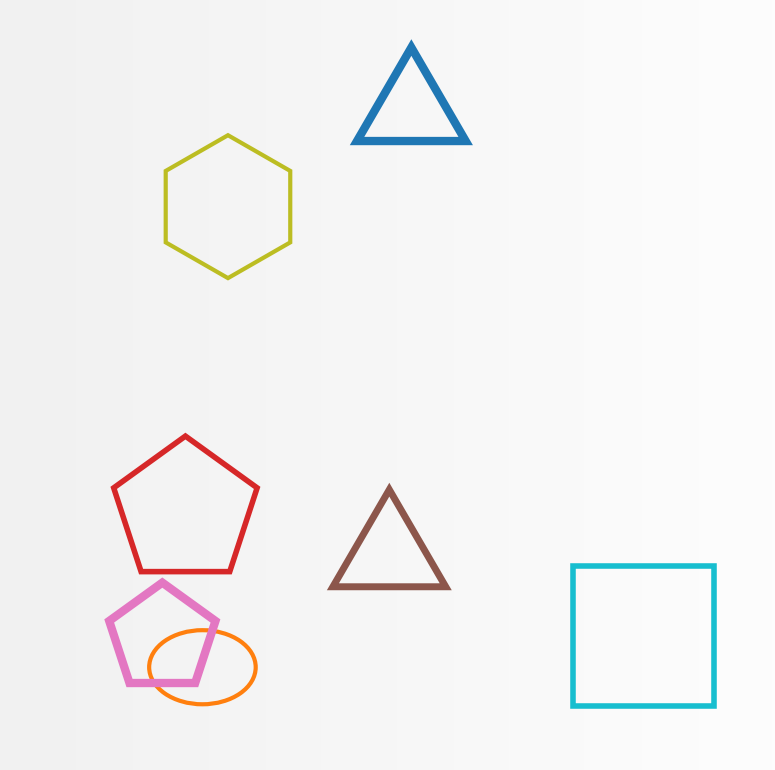[{"shape": "triangle", "thickness": 3, "radius": 0.4, "center": [0.531, 0.857]}, {"shape": "oval", "thickness": 1.5, "radius": 0.34, "center": [0.261, 0.133]}, {"shape": "pentagon", "thickness": 2, "radius": 0.49, "center": [0.239, 0.336]}, {"shape": "triangle", "thickness": 2.5, "radius": 0.42, "center": [0.502, 0.28]}, {"shape": "pentagon", "thickness": 3, "radius": 0.36, "center": [0.209, 0.171]}, {"shape": "hexagon", "thickness": 1.5, "radius": 0.46, "center": [0.294, 0.732]}, {"shape": "square", "thickness": 2, "radius": 0.46, "center": [0.83, 0.174]}]